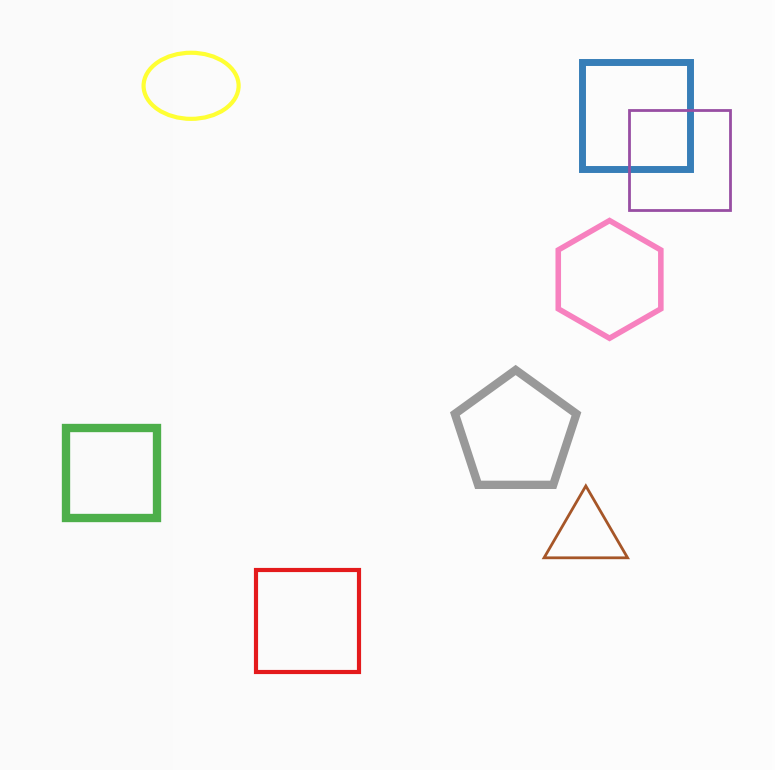[{"shape": "square", "thickness": 1.5, "radius": 0.33, "center": [0.397, 0.193]}, {"shape": "square", "thickness": 2.5, "radius": 0.35, "center": [0.821, 0.85]}, {"shape": "square", "thickness": 3, "radius": 0.29, "center": [0.144, 0.386]}, {"shape": "square", "thickness": 1, "radius": 0.32, "center": [0.877, 0.792]}, {"shape": "oval", "thickness": 1.5, "radius": 0.31, "center": [0.247, 0.889]}, {"shape": "triangle", "thickness": 1, "radius": 0.31, "center": [0.756, 0.307]}, {"shape": "hexagon", "thickness": 2, "radius": 0.38, "center": [0.787, 0.637]}, {"shape": "pentagon", "thickness": 3, "radius": 0.41, "center": [0.665, 0.437]}]